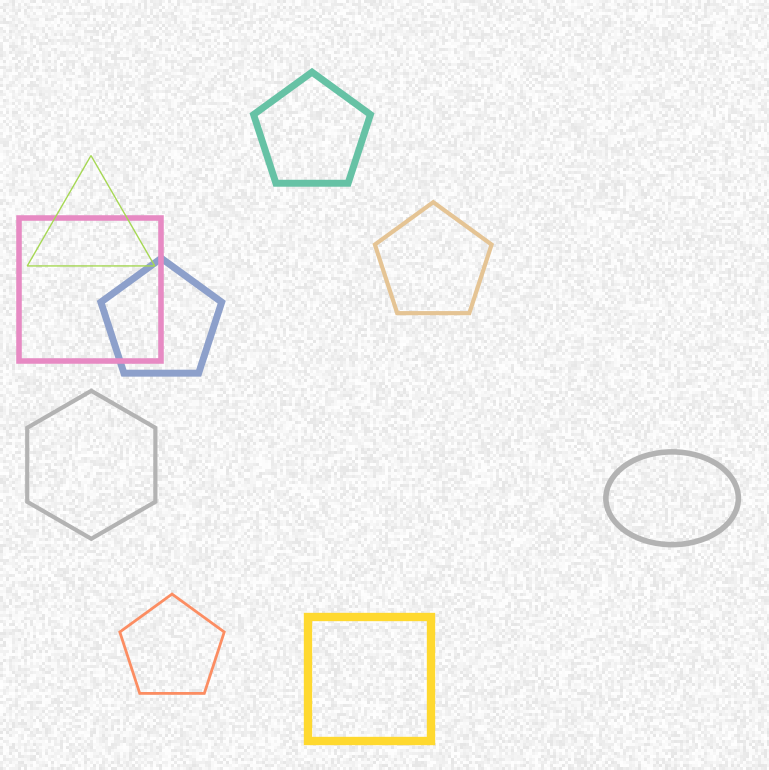[{"shape": "pentagon", "thickness": 2.5, "radius": 0.4, "center": [0.405, 0.827]}, {"shape": "pentagon", "thickness": 1, "radius": 0.36, "center": [0.223, 0.157]}, {"shape": "pentagon", "thickness": 2.5, "radius": 0.41, "center": [0.209, 0.582]}, {"shape": "square", "thickness": 2, "radius": 0.46, "center": [0.117, 0.624]}, {"shape": "triangle", "thickness": 0.5, "radius": 0.48, "center": [0.118, 0.702]}, {"shape": "square", "thickness": 3, "radius": 0.4, "center": [0.48, 0.118]}, {"shape": "pentagon", "thickness": 1.5, "radius": 0.4, "center": [0.563, 0.658]}, {"shape": "oval", "thickness": 2, "radius": 0.43, "center": [0.873, 0.353]}, {"shape": "hexagon", "thickness": 1.5, "radius": 0.48, "center": [0.119, 0.396]}]